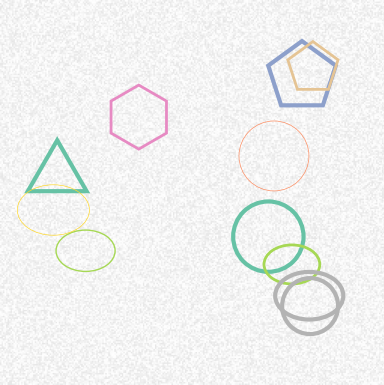[{"shape": "circle", "thickness": 3, "radius": 0.46, "center": [0.697, 0.385]}, {"shape": "triangle", "thickness": 3, "radius": 0.44, "center": [0.149, 0.547]}, {"shape": "circle", "thickness": 0.5, "radius": 0.45, "center": [0.712, 0.595]}, {"shape": "pentagon", "thickness": 3, "radius": 0.46, "center": [0.784, 0.801]}, {"shape": "hexagon", "thickness": 2, "radius": 0.42, "center": [0.36, 0.696]}, {"shape": "oval", "thickness": 2, "radius": 0.36, "center": [0.758, 0.313]}, {"shape": "oval", "thickness": 1, "radius": 0.38, "center": [0.222, 0.349]}, {"shape": "oval", "thickness": 0.5, "radius": 0.47, "center": [0.139, 0.455]}, {"shape": "pentagon", "thickness": 2, "radius": 0.34, "center": [0.813, 0.823]}, {"shape": "oval", "thickness": 3, "radius": 0.44, "center": [0.803, 0.232]}, {"shape": "circle", "thickness": 3, "radius": 0.36, "center": [0.805, 0.205]}]